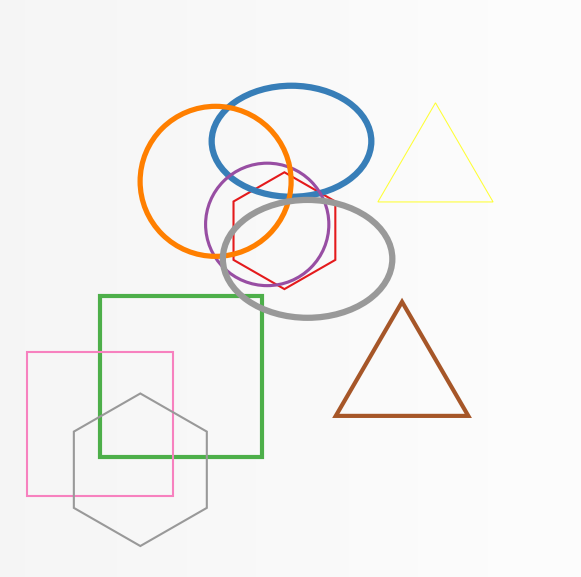[{"shape": "hexagon", "thickness": 1, "radius": 0.51, "center": [0.489, 0.6]}, {"shape": "oval", "thickness": 3, "radius": 0.69, "center": [0.502, 0.755]}, {"shape": "square", "thickness": 2, "radius": 0.7, "center": [0.311, 0.347]}, {"shape": "circle", "thickness": 1.5, "radius": 0.53, "center": [0.46, 0.611]}, {"shape": "circle", "thickness": 2.5, "radius": 0.65, "center": [0.371, 0.685]}, {"shape": "triangle", "thickness": 0.5, "radius": 0.57, "center": [0.749, 0.707]}, {"shape": "triangle", "thickness": 2, "radius": 0.66, "center": [0.692, 0.345]}, {"shape": "square", "thickness": 1, "radius": 0.62, "center": [0.172, 0.264]}, {"shape": "hexagon", "thickness": 1, "radius": 0.66, "center": [0.241, 0.186]}, {"shape": "oval", "thickness": 3, "radius": 0.73, "center": [0.529, 0.551]}]